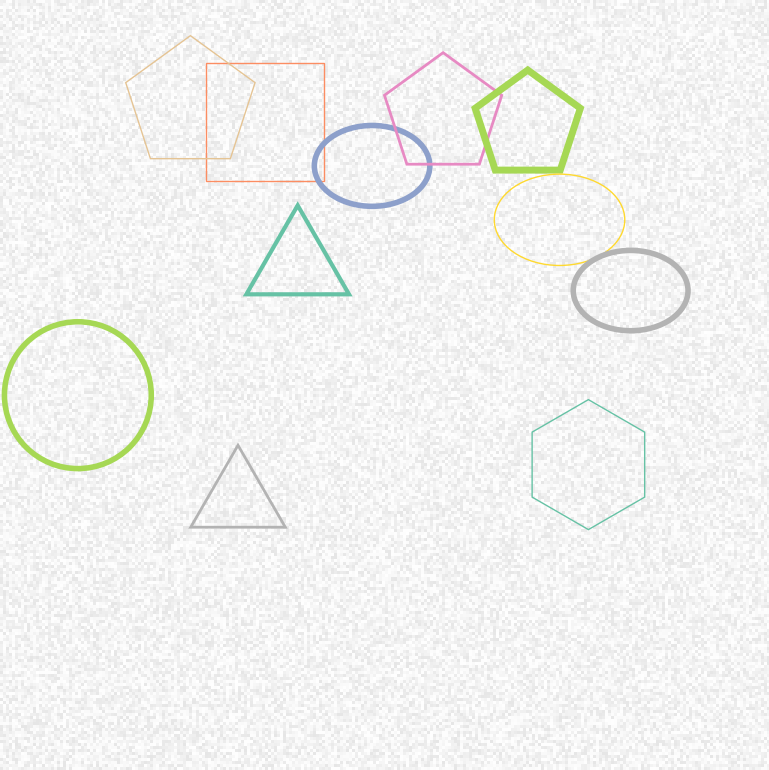[{"shape": "triangle", "thickness": 1.5, "radius": 0.38, "center": [0.387, 0.656]}, {"shape": "hexagon", "thickness": 0.5, "radius": 0.42, "center": [0.764, 0.397]}, {"shape": "square", "thickness": 0.5, "radius": 0.38, "center": [0.344, 0.841]}, {"shape": "oval", "thickness": 2, "radius": 0.37, "center": [0.483, 0.785]}, {"shape": "pentagon", "thickness": 1, "radius": 0.4, "center": [0.575, 0.852]}, {"shape": "pentagon", "thickness": 2.5, "radius": 0.36, "center": [0.685, 0.837]}, {"shape": "circle", "thickness": 2, "radius": 0.48, "center": [0.101, 0.487]}, {"shape": "oval", "thickness": 0.5, "radius": 0.42, "center": [0.727, 0.715]}, {"shape": "pentagon", "thickness": 0.5, "radius": 0.44, "center": [0.247, 0.865]}, {"shape": "oval", "thickness": 2, "radius": 0.37, "center": [0.819, 0.623]}, {"shape": "triangle", "thickness": 1, "radius": 0.35, "center": [0.309, 0.351]}]